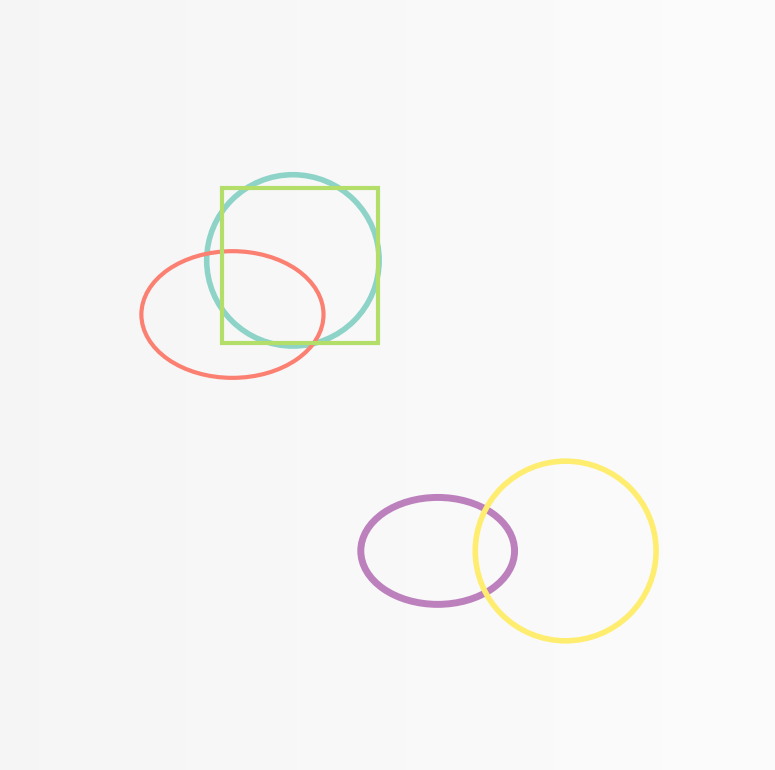[{"shape": "circle", "thickness": 2, "radius": 0.56, "center": [0.378, 0.662]}, {"shape": "oval", "thickness": 1.5, "radius": 0.59, "center": [0.3, 0.592]}, {"shape": "square", "thickness": 1.5, "radius": 0.5, "center": [0.387, 0.655]}, {"shape": "oval", "thickness": 2.5, "radius": 0.5, "center": [0.565, 0.285]}, {"shape": "circle", "thickness": 2, "radius": 0.58, "center": [0.73, 0.284]}]